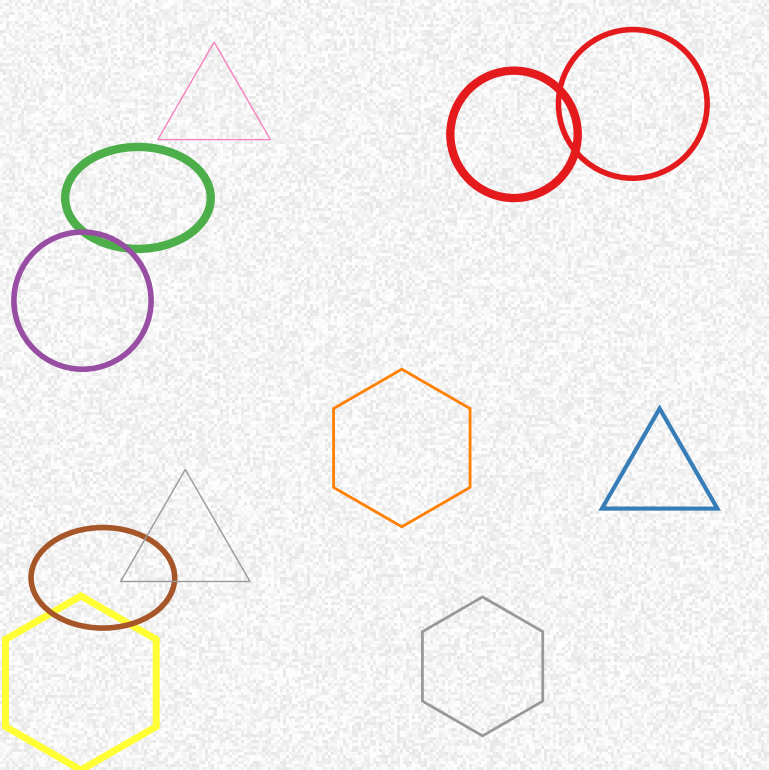[{"shape": "circle", "thickness": 2, "radius": 0.48, "center": [0.822, 0.865]}, {"shape": "circle", "thickness": 3, "radius": 0.41, "center": [0.668, 0.826]}, {"shape": "triangle", "thickness": 1.5, "radius": 0.43, "center": [0.857, 0.383]}, {"shape": "oval", "thickness": 3, "radius": 0.47, "center": [0.179, 0.743]}, {"shape": "circle", "thickness": 2, "radius": 0.45, "center": [0.107, 0.61]}, {"shape": "hexagon", "thickness": 1, "radius": 0.51, "center": [0.522, 0.418]}, {"shape": "hexagon", "thickness": 2.5, "radius": 0.57, "center": [0.105, 0.113]}, {"shape": "oval", "thickness": 2, "radius": 0.47, "center": [0.134, 0.25]}, {"shape": "triangle", "thickness": 0.5, "radius": 0.42, "center": [0.278, 0.861]}, {"shape": "hexagon", "thickness": 1, "radius": 0.45, "center": [0.627, 0.135]}, {"shape": "triangle", "thickness": 0.5, "radius": 0.48, "center": [0.241, 0.293]}]